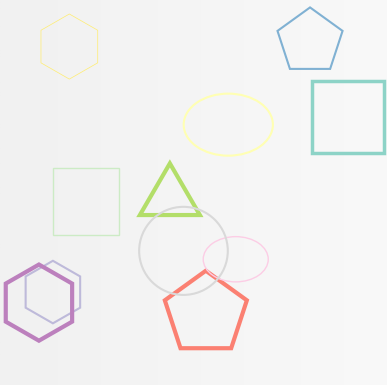[{"shape": "square", "thickness": 2.5, "radius": 0.46, "center": [0.899, 0.697]}, {"shape": "oval", "thickness": 1.5, "radius": 0.58, "center": [0.589, 0.676]}, {"shape": "hexagon", "thickness": 1.5, "radius": 0.41, "center": [0.137, 0.241]}, {"shape": "pentagon", "thickness": 3, "radius": 0.56, "center": [0.531, 0.186]}, {"shape": "pentagon", "thickness": 1.5, "radius": 0.44, "center": [0.8, 0.892]}, {"shape": "triangle", "thickness": 3, "radius": 0.45, "center": [0.438, 0.486]}, {"shape": "oval", "thickness": 1, "radius": 0.42, "center": [0.608, 0.327]}, {"shape": "circle", "thickness": 1.5, "radius": 0.57, "center": [0.473, 0.348]}, {"shape": "hexagon", "thickness": 3, "radius": 0.49, "center": [0.1, 0.214]}, {"shape": "square", "thickness": 1, "radius": 0.43, "center": [0.222, 0.477]}, {"shape": "hexagon", "thickness": 0.5, "radius": 0.42, "center": [0.179, 0.879]}]